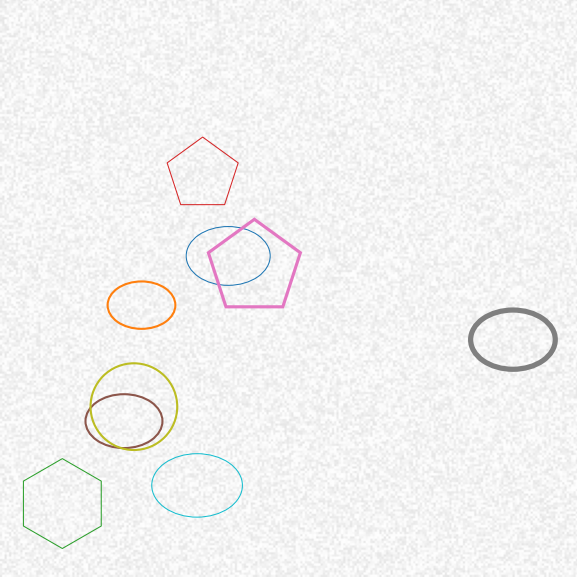[{"shape": "oval", "thickness": 0.5, "radius": 0.36, "center": [0.395, 0.556]}, {"shape": "oval", "thickness": 1, "radius": 0.29, "center": [0.245, 0.471]}, {"shape": "hexagon", "thickness": 0.5, "radius": 0.39, "center": [0.108, 0.127]}, {"shape": "pentagon", "thickness": 0.5, "radius": 0.32, "center": [0.351, 0.697]}, {"shape": "oval", "thickness": 1, "radius": 0.33, "center": [0.215, 0.27]}, {"shape": "pentagon", "thickness": 1.5, "radius": 0.42, "center": [0.44, 0.536]}, {"shape": "oval", "thickness": 2.5, "radius": 0.37, "center": [0.888, 0.411]}, {"shape": "circle", "thickness": 1, "radius": 0.38, "center": [0.232, 0.295]}, {"shape": "oval", "thickness": 0.5, "radius": 0.39, "center": [0.341, 0.159]}]